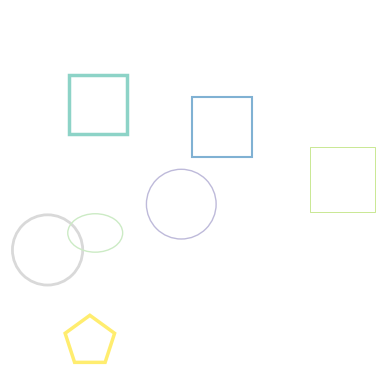[{"shape": "square", "thickness": 2.5, "radius": 0.38, "center": [0.255, 0.729]}, {"shape": "circle", "thickness": 1, "radius": 0.45, "center": [0.471, 0.47]}, {"shape": "square", "thickness": 1.5, "radius": 0.39, "center": [0.576, 0.67]}, {"shape": "square", "thickness": 0.5, "radius": 0.42, "center": [0.89, 0.534]}, {"shape": "circle", "thickness": 2, "radius": 0.46, "center": [0.124, 0.351]}, {"shape": "oval", "thickness": 1, "radius": 0.36, "center": [0.247, 0.395]}, {"shape": "pentagon", "thickness": 2.5, "radius": 0.34, "center": [0.233, 0.113]}]